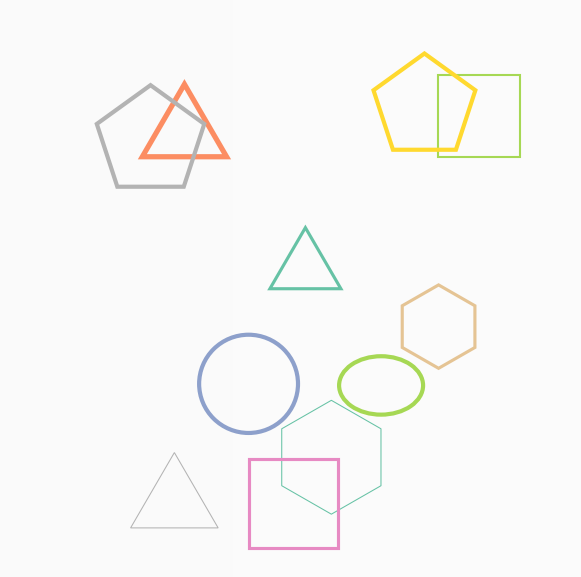[{"shape": "triangle", "thickness": 1.5, "radius": 0.35, "center": [0.525, 0.534]}, {"shape": "hexagon", "thickness": 0.5, "radius": 0.49, "center": [0.57, 0.207]}, {"shape": "triangle", "thickness": 2.5, "radius": 0.42, "center": [0.317, 0.77]}, {"shape": "circle", "thickness": 2, "radius": 0.43, "center": [0.428, 0.334]}, {"shape": "square", "thickness": 1.5, "radius": 0.39, "center": [0.505, 0.128]}, {"shape": "square", "thickness": 1, "radius": 0.35, "center": [0.824, 0.798]}, {"shape": "oval", "thickness": 2, "radius": 0.36, "center": [0.656, 0.332]}, {"shape": "pentagon", "thickness": 2, "radius": 0.46, "center": [0.73, 0.814]}, {"shape": "hexagon", "thickness": 1.5, "radius": 0.36, "center": [0.755, 0.434]}, {"shape": "triangle", "thickness": 0.5, "radius": 0.43, "center": [0.3, 0.129]}, {"shape": "pentagon", "thickness": 2, "radius": 0.49, "center": [0.259, 0.754]}]